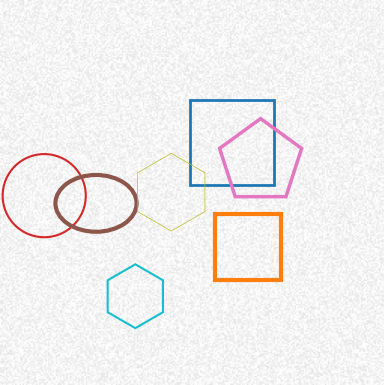[{"shape": "square", "thickness": 2, "radius": 0.55, "center": [0.603, 0.63]}, {"shape": "square", "thickness": 3, "radius": 0.43, "center": [0.644, 0.358]}, {"shape": "circle", "thickness": 1.5, "radius": 0.54, "center": [0.115, 0.492]}, {"shape": "oval", "thickness": 3, "radius": 0.53, "center": [0.249, 0.472]}, {"shape": "pentagon", "thickness": 2.5, "radius": 0.56, "center": [0.677, 0.58]}, {"shape": "hexagon", "thickness": 0.5, "radius": 0.5, "center": [0.445, 0.501]}, {"shape": "hexagon", "thickness": 1.5, "radius": 0.41, "center": [0.351, 0.231]}]